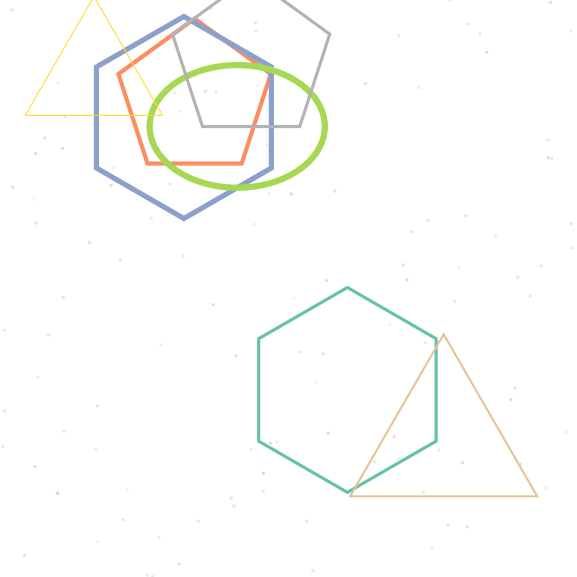[{"shape": "hexagon", "thickness": 1.5, "radius": 0.89, "center": [0.602, 0.324]}, {"shape": "pentagon", "thickness": 2, "radius": 0.69, "center": [0.337, 0.828]}, {"shape": "hexagon", "thickness": 2.5, "radius": 0.87, "center": [0.318, 0.796]}, {"shape": "oval", "thickness": 3, "radius": 0.76, "center": [0.411, 0.78]}, {"shape": "triangle", "thickness": 0.5, "radius": 0.69, "center": [0.163, 0.868]}, {"shape": "triangle", "thickness": 1, "radius": 0.94, "center": [0.768, 0.233]}, {"shape": "pentagon", "thickness": 1.5, "radius": 0.72, "center": [0.435, 0.896]}]